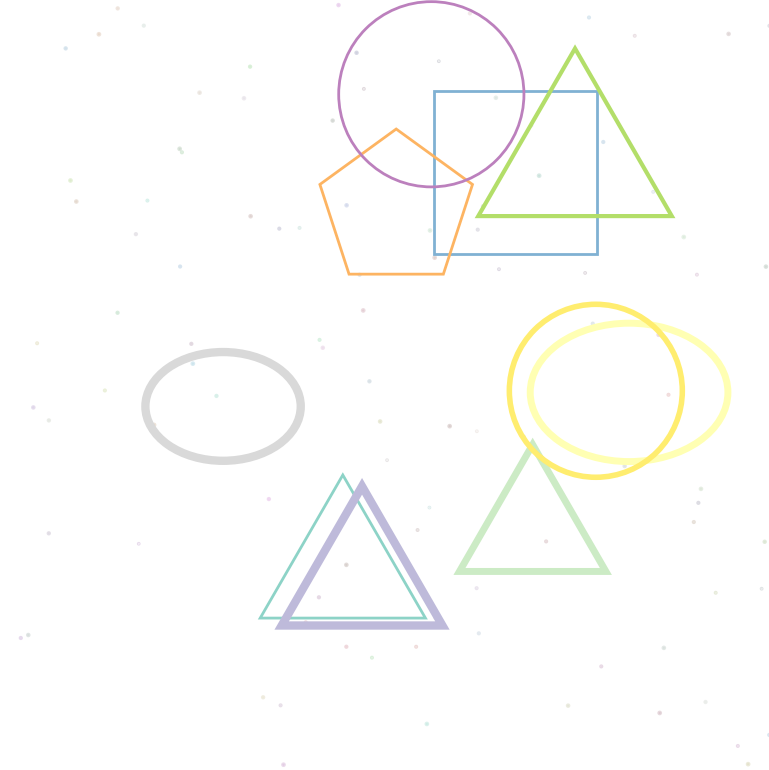[{"shape": "triangle", "thickness": 1, "radius": 0.62, "center": [0.445, 0.259]}, {"shape": "oval", "thickness": 2.5, "radius": 0.64, "center": [0.817, 0.49]}, {"shape": "triangle", "thickness": 3, "radius": 0.6, "center": [0.47, 0.248]}, {"shape": "square", "thickness": 1, "radius": 0.53, "center": [0.669, 0.776]}, {"shape": "pentagon", "thickness": 1, "radius": 0.52, "center": [0.515, 0.728]}, {"shape": "triangle", "thickness": 1.5, "radius": 0.73, "center": [0.747, 0.792]}, {"shape": "oval", "thickness": 3, "radius": 0.5, "center": [0.29, 0.472]}, {"shape": "circle", "thickness": 1, "radius": 0.6, "center": [0.56, 0.878]}, {"shape": "triangle", "thickness": 2.5, "radius": 0.55, "center": [0.692, 0.313]}, {"shape": "circle", "thickness": 2, "radius": 0.56, "center": [0.774, 0.492]}]